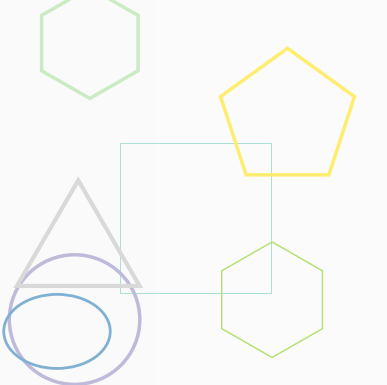[{"shape": "square", "thickness": 0.5, "radius": 0.97, "center": [0.505, 0.433]}, {"shape": "circle", "thickness": 2.5, "radius": 0.84, "center": [0.192, 0.17]}, {"shape": "oval", "thickness": 2, "radius": 0.69, "center": [0.147, 0.139]}, {"shape": "hexagon", "thickness": 1, "radius": 0.75, "center": [0.702, 0.222]}, {"shape": "triangle", "thickness": 3, "radius": 0.91, "center": [0.202, 0.349]}, {"shape": "hexagon", "thickness": 2.5, "radius": 0.72, "center": [0.232, 0.888]}, {"shape": "pentagon", "thickness": 2.5, "radius": 0.91, "center": [0.742, 0.693]}]